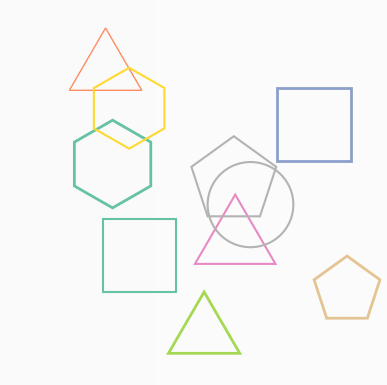[{"shape": "square", "thickness": 1.5, "radius": 0.47, "center": [0.359, 0.337]}, {"shape": "hexagon", "thickness": 2, "radius": 0.57, "center": [0.291, 0.574]}, {"shape": "triangle", "thickness": 1, "radius": 0.54, "center": [0.272, 0.819]}, {"shape": "square", "thickness": 2, "radius": 0.48, "center": [0.809, 0.676]}, {"shape": "triangle", "thickness": 1.5, "radius": 0.6, "center": [0.607, 0.375]}, {"shape": "triangle", "thickness": 2, "radius": 0.53, "center": [0.527, 0.135]}, {"shape": "hexagon", "thickness": 1.5, "radius": 0.53, "center": [0.333, 0.719]}, {"shape": "pentagon", "thickness": 2, "radius": 0.45, "center": [0.896, 0.246]}, {"shape": "circle", "thickness": 1.5, "radius": 0.55, "center": [0.646, 0.469]}, {"shape": "pentagon", "thickness": 1.5, "radius": 0.58, "center": [0.603, 0.531]}]